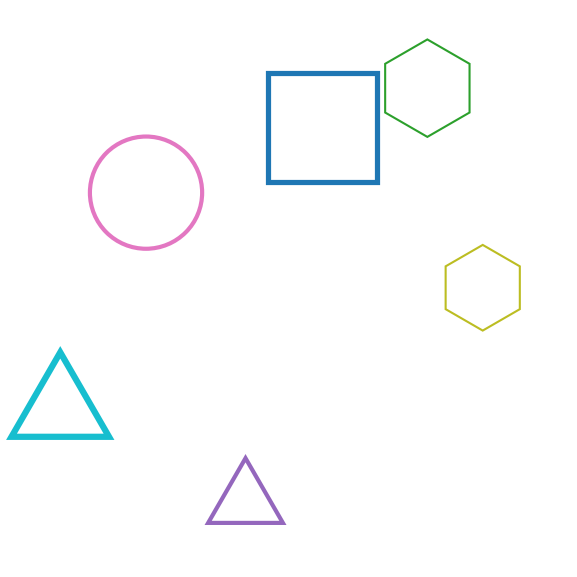[{"shape": "square", "thickness": 2.5, "radius": 0.47, "center": [0.558, 0.778]}, {"shape": "hexagon", "thickness": 1, "radius": 0.42, "center": [0.74, 0.846]}, {"shape": "triangle", "thickness": 2, "radius": 0.37, "center": [0.425, 0.131]}, {"shape": "circle", "thickness": 2, "radius": 0.49, "center": [0.253, 0.666]}, {"shape": "hexagon", "thickness": 1, "radius": 0.37, "center": [0.836, 0.501]}, {"shape": "triangle", "thickness": 3, "radius": 0.49, "center": [0.104, 0.292]}]